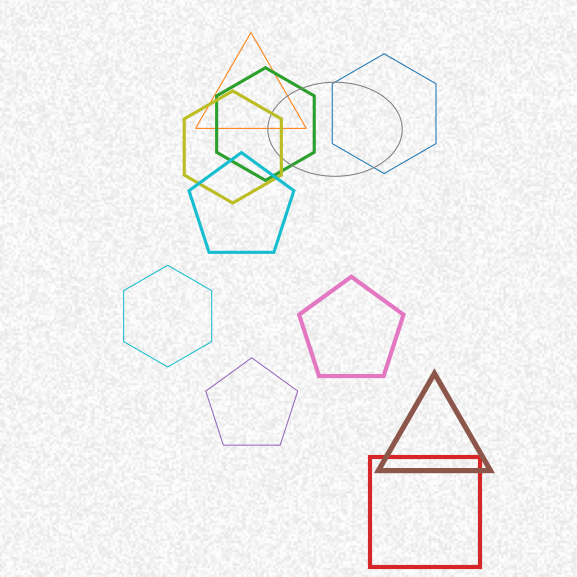[{"shape": "hexagon", "thickness": 0.5, "radius": 0.52, "center": [0.665, 0.802]}, {"shape": "triangle", "thickness": 0.5, "radius": 0.55, "center": [0.434, 0.832]}, {"shape": "hexagon", "thickness": 1.5, "radius": 0.49, "center": [0.46, 0.784]}, {"shape": "square", "thickness": 2, "radius": 0.48, "center": [0.736, 0.112]}, {"shape": "pentagon", "thickness": 0.5, "radius": 0.42, "center": [0.436, 0.296]}, {"shape": "triangle", "thickness": 2.5, "radius": 0.56, "center": [0.752, 0.24]}, {"shape": "pentagon", "thickness": 2, "radius": 0.48, "center": [0.608, 0.425]}, {"shape": "oval", "thickness": 0.5, "radius": 0.58, "center": [0.58, 0.775]}, {"shape": "hexagon", "thickness": 1.5, "radius": 0.49, "center": [0.403, 0.745]}, {"shape": "hexagon", "thickness": 0.5, "radius": 0.44, "center": [0.29, 0.452]}, {"shape": "pentagon", "thickness": 1.5, "radius": 0.48, "center": [0.418, 0.639]}]